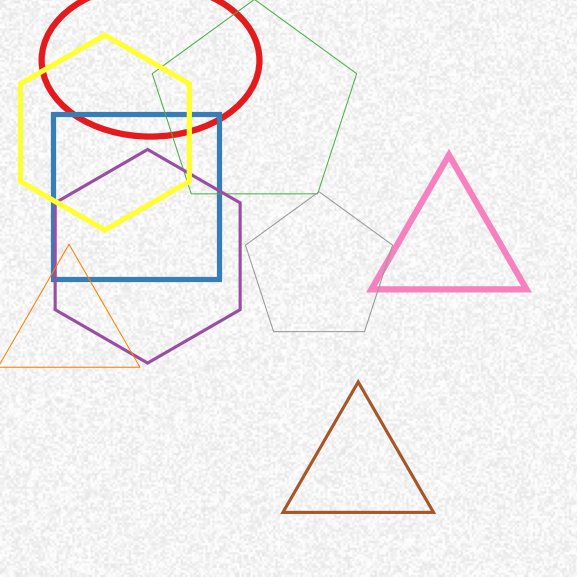[{"shape": "oval", "thickness": 3, "radius": 0.94, "center": [0.261, 0.895]}, {"shape": "square", "thickness": 2.5, "radius": 0.72, "center": [0.236, 0.659]}, {"shape": "pentagon", "thickness": 0.5, "radius": 0.93, "center": [0.441, 0.814]}, {"shape": "hexagon", "thickness": 1.5, "radius": 0.92, "center": [0.256, 0.555]}, {"shape": "triangle", "thickness": 0.5, "radius": 0.71, "center": [0.119, 0.434]}, {"shape": "hexagon", "thickness": 2.5, "radius": 0.84, "center": [0.182, 0.77]}, {"shape": "triangle", "thickness": 1.5, "radius": 0.75, "center": [0.62, 0.187]}, {"shape": "triangle", "thickness": 3, "radius": 0.78, "center": [0.777, 0.576]}, {"shape": "pentagon", "thickness": 0.5, "radius": 0.67, "center": [0.552, 0.533]}]